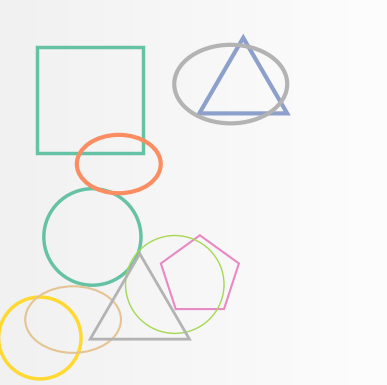[{"shape": "square", "thickness": 2.5, "radius": 0.69, "center": [0.232, 0.741]}, {"shape": "circle", "thickness": 2.5, "radius": 0.63, "center": [0.238, 0.384]}, {"shape": "oval", "thickness": 3, "radius": 0.54, "center": [0.307, 0.574]}, {"shape": "triangle", "thickness": 3, "radius": 0.65, "center": [0.628, 0.771]}, {"shape": "pentagon", "thickness": 1.5, "radius": 0.53, "center": [0.516, 0.283]}, {"shape": "circle", "thickness": 1, "radius": 0.64, "center": [0.451, 0.261]}, {"shape": "circle", "thickness": 2.5, "radius": 0.53, "center": [0.103, 0.122]}, {"shape": "oval", "thickness": 1.5, "radius": 0.62, "center": [0.189, 0.17]}, {"shape": "oval", "thickness": 3, "radius": 0.73, "center": [0.595, 0.782]}, {"shape": "triangle", "thickness": 2, "radius": 0.74, "center": [0.361, 0.193]}]